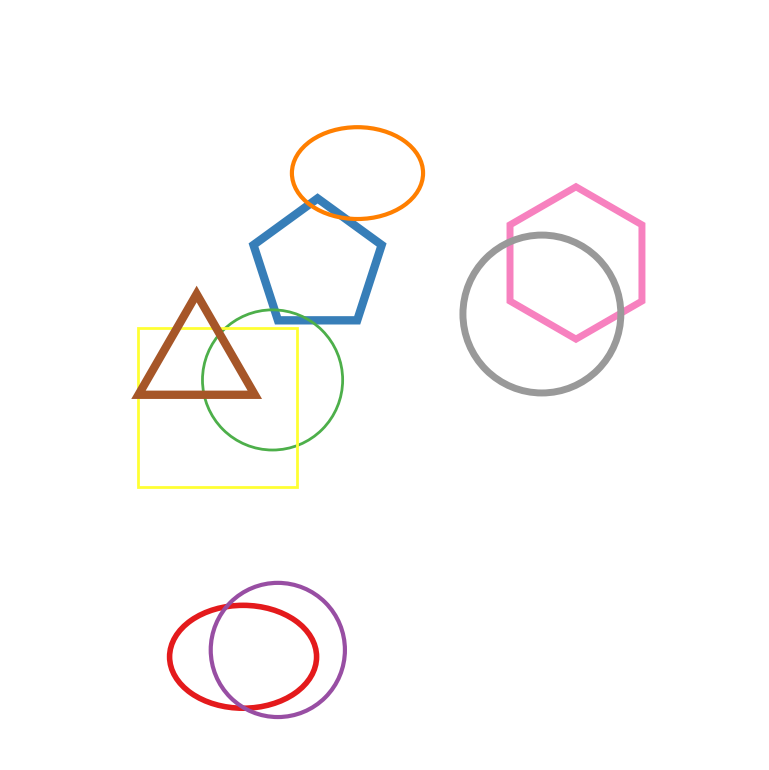[{"shape": "oval", "thickness": 2, "radius": 0.48, "center": [0.316, 0.147]}, {"shape": "pentagon", "thickness": 3, "radius": 0.44, "center": [0.412, 0.655]}, {"shape": "circle", "thickness": 1, "radius": 0.46, "center": [0.354, 0.507]}, {"shape": "circle", "thickness": 1.5, "radius": 0.44, "center": [0.361, 0.156]}, {"shape": "oval", "thickness": 1.5, "radius": 0.43, "center": [0.464, 0.775]}, {"shape": "square", "thickness": 1, "radius": 0.52, "center": [0.283, 0.471]}, {"shape": "triangle", "thickness": 3, "radius": 0.44, "center": [0.255, 0.531]}, {"shape": "hexagon", "thickness": 2.5, "radius": 0.49, "center": [0.748, 0.658]}, {"shape": "circle", "thickness": 2.5, "radius": 0.51, "center": [0.704, 0.592]}]